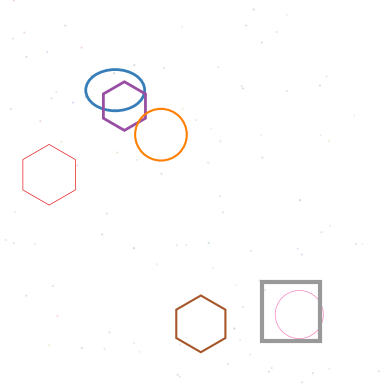[{"shape": "hexagon", "thickness": 0.5, "radius": 0.39, "center": [0.128, 0.546]}, {"shape": "oval", "thickness": 2, "radius": 0.38, "center": [0.299, 0.766]}, {"shape": "hexagon", "thickness": 2, "radius": 0.32, "center": [0.323, 0.724]}, {"shape": "circle", "thickness": 1.5, "radius": 0.34, "center": [0.418, 0.65]}, {"shape": "hexagon", "thickness": 1.5, "radius": 0.37, "center": [0.522, 0.159]}, {"shape": "circle", "thickness": 0.5, "radius": 0.31, "center": [0.777, 0.183]}, {"shape": "square", "thickness": 3, "radius": 0.38, "center": [0.756, 0.191]}]